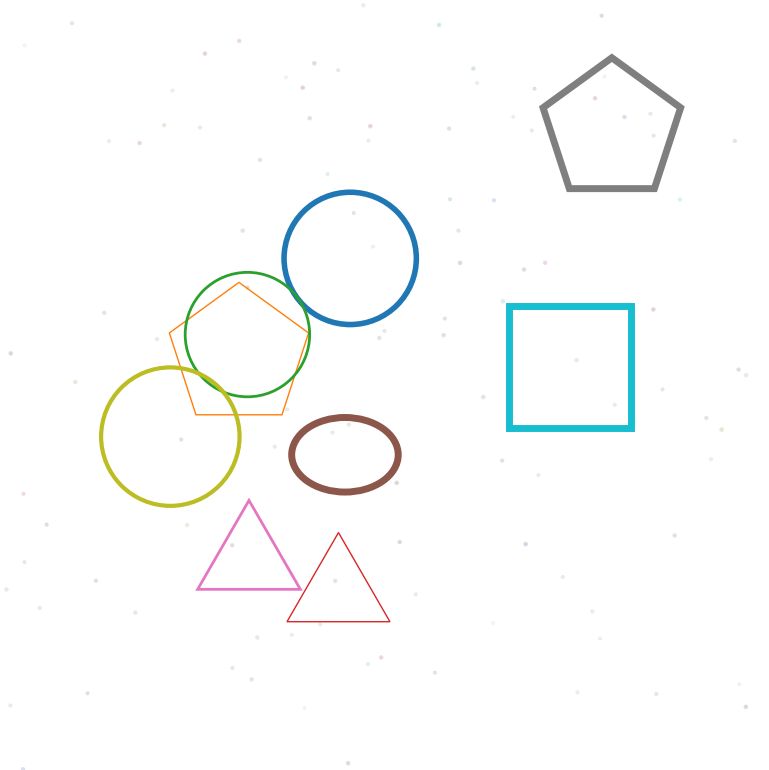[{"shape": "circle", "thickness": 2, "radius": 0.43, "center": [0.455, 0.664]}, {"shape": "pentagon", "thickness": 0.5, "radius": 0.48, "center": [0.31, 0.538]}, {"shape": "circle", "thickness": 1, "radius": 0.4, "center": [0.321, 0.565]}, {"shape": "triangle", "thickness": 0.5, "radius": 0.39, "center": [0.44, 0.231]}, {"shape": "oval", "thickness": 2.5, "radius": 0.35, "center": [0.448, 0.409]}, {"shape": "triangle", "thickness": 1, "radius": 0.39, "center": [0.323, 0.273]}, {"shape": "pentagon", "thickness": 2.5, "radius": 0.47, "center": [0.795, 0.831]}, {"shape": "circle", "thickness": 1.5, "radius": 0.45, "center": [0.221, 0.433]}, {"shape": "square", "thickness": 2.5, "radius": 0.4, "center": [0.74, 0.523]}]